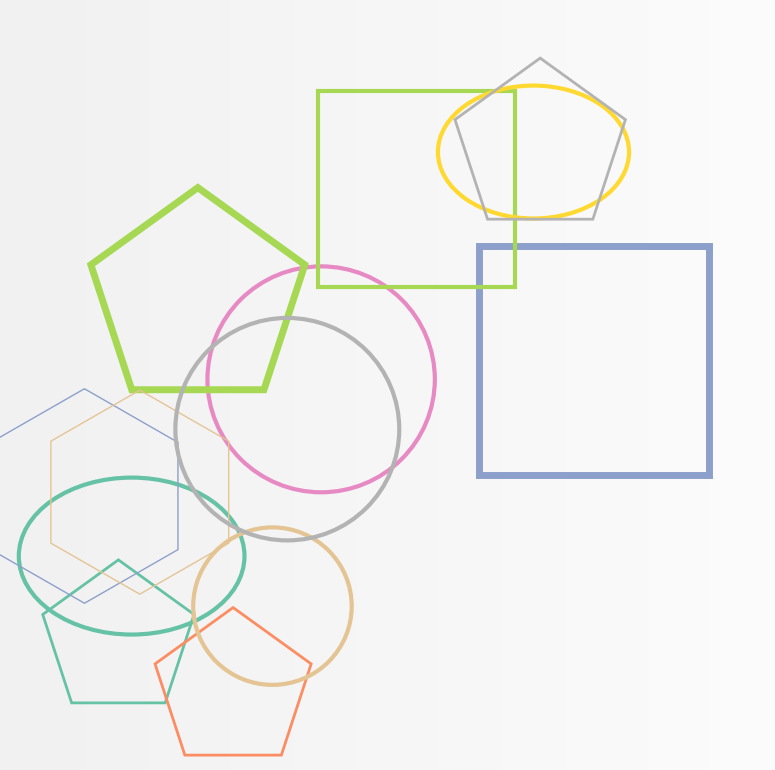[{"shape": "oval", "thickness": 1.5, "radius": 0.73, "center": [0.17, 0.278]}, {"shape": "pentagon", "thickness": 1, "radius": 0.51, "center": [0.153, 0.17]}, {"shape": "pentagon", "thickness": 1, "radius": 0.53, "center": [0.301, 0.105]}, {"shape": "hexagon", "thickness": 0.5, "radius": 0.7, "center": [0.109, 0.356]}, {"shape": "square", "thickness": 2.5, "radius": 0.74, "center": [0.767, 0.531]}, {"shape": "circle", "thickness": 1.5, "radius": 0.73, "center": [0.414, 0.507]}, {"shape": "pentagon", "thickness": 2.5, "radius": 0.73, "center": [0.255, 0.611]}, {"shape": "square", "thickness": 1.5, "radius": 0.64, "center": [0.537, 0.755]}, {"shape": "oval", "thickness": 1.5, "radius": 0.62, "center": [0.688, 0.803]}, {"shape": "hexagon", "thickness": 0.5, "radius": 0.66, "center": [0.18, 0.361]}, {"shape": "circle", "thickness": 1.5, "radius": 0.51, "center": [0.352, 0.213]}, {"shape": "pentagon", "thickness": 1, "radius": 0.58, "center": [0.697, 0.809]}, {"shape": "circle", "thickness": 1.5, "radius": 0.72, "center": [0.371, 0.443]}]